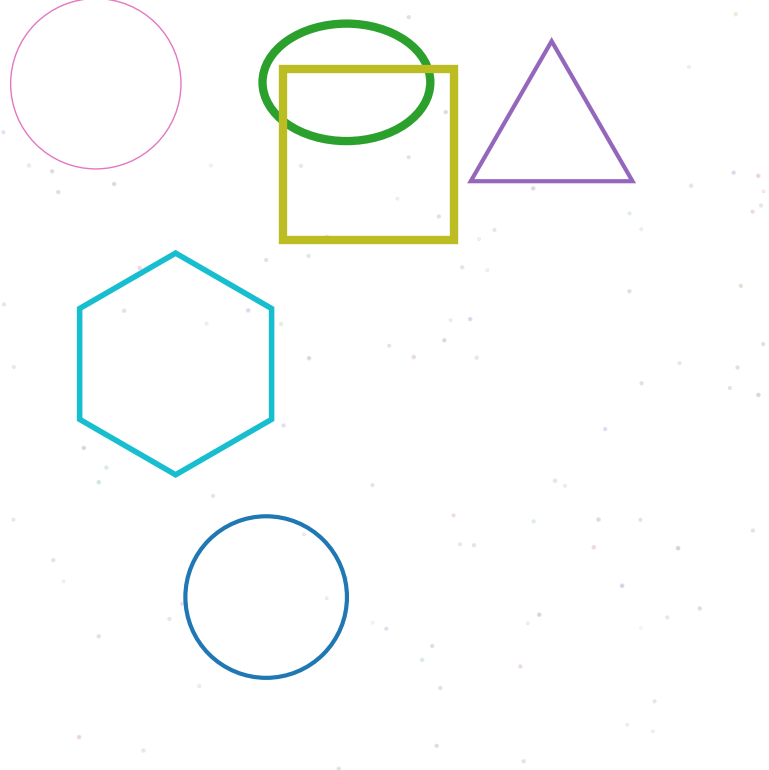[{"shape": "circle", "thickness": 1.5, "radius": 0.52, "center": [0.346, 0.225]}, {"shape": "oval", "thickness": 3, "radius": 0.54, "center": [0.45, 0.893]}, {"shape": "triangle", "thickness": 1.5, "radius": 0.61, "center": [0.716, 0.825]}, {"shape": "circle", "thickness": 0.5, "radius": 0.55, "center": [0.124, 0.891]}, {"shape": "square", "thickness": 3, "radius": 0.56, "center": [0.479, 0.799]}, {"shape": "hexagon", "thickness": 2, "radius": 0.72, "center": [0.228, 0.527]}]